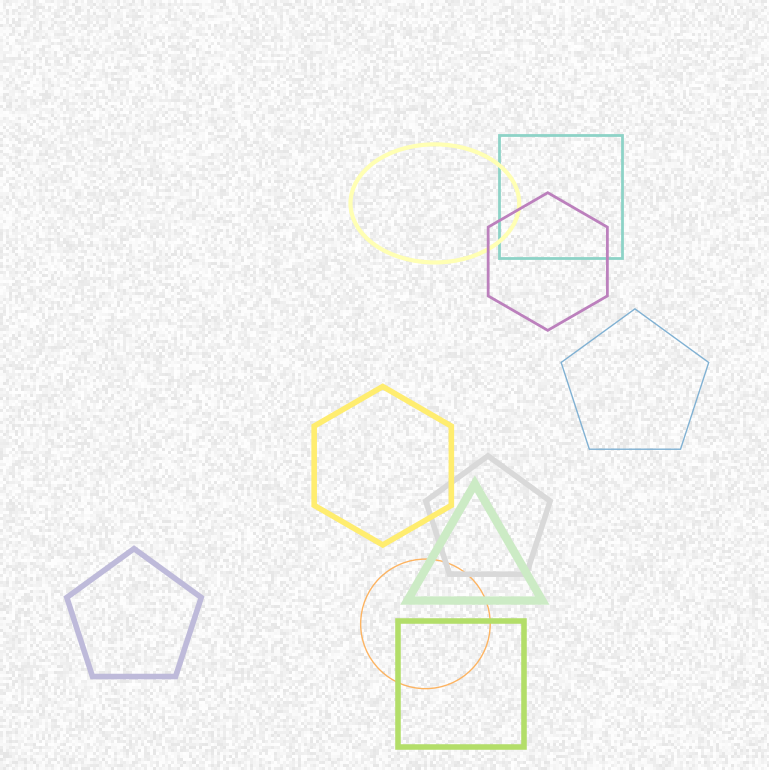[{"shape": "square", "thickness": 1, "radius": 0.4, "center": [0.728, 0.745]}, {"shape": "oval", "thickness": 1.5, "radius": 0.55, "center": [0.565, 0.736]}, {"shape": "pentagon", "thickness": 2, "radius": 0.46, "center": [0.174, 0.196]}, {"shape": "pentagon", "thickness": 0.5, "radius": 0.5, "center": [0.825, 0.498]}, {"shape": "circle", "thickness": 0.5, "radius": 0.42, "center": [0.553, 0.19]}, {"shape": "square", "thickness": 2, "radius": 0.41, "center": [0.598, 0.111]}, {"shape": "pentagon", "thickness": 2, "radius": 0.42, "center": [0.634, 0.323]}, {"shape": "hexagon", "thickness": 1, "radius": 0.45, "center": [0.711, 0.66]}, {"shape": "triangle", "thickness": 3, "radius": 0.51, "center": [0.617, 0.271]}, {"shape": "hexagon", "thickness": 2, "radius": 0.51, "center": [0.497, 0.395]}]